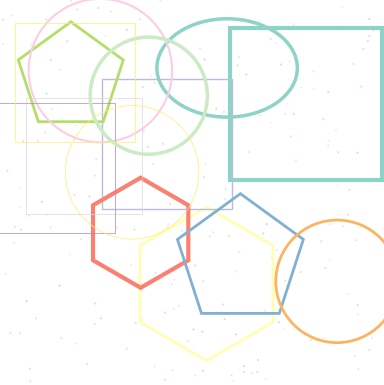[{"shape": "oval", "thickness": 2.5, "radius": 0.91, "center": [0.59, 0.824]}, {"shape": "square", "thickness": 3, "radius": 0.99, "center": [0.795, 0.729]}, {"shape": "hexagon", "thickness": 2, "radius": 1.0, "center": [0.536, 0.263]}, {"shape": "square", "thickness": 1, "radius": 0.84, "center": [0.433, 0.627]}, {"shape": "hexagon", "thickness": 3, "radius": 0.71, "center": [0.365, 0.395]}, {"shape": "pentagon", "thickness": 2, "radius": 0.86, "center": [0.624, 0.325]}, {"shape": "circle", "thickness": 2, "radius": 0.8, "center": [0.876, 0.269]}, {"shape": "pentagon", "thickness": 2, "radius": 0.72, "center": [0.184, 0.8]}, {"shape": "circle", "thickness": 1.5, "radius": 0.93, "center": [0.261, 0.817]}, {"shape": "square", "thickness": 0.5, "radius": 0.75, "center": [0.219, 0.596]}, {"shape": "square", "thickness": 0.5, "radius": 0.84, "center": [0.129, 0.564]}, {"shape": "circle", "thickness": 2.5, "radius": 0.76, "center": [0.386, 0.752]}, {"shape": "circle", "thickness": 0.5, "radius": 0.87, "center": [0.343, 0.553]}, {"shape": "square", "thickness": 0.5, "radius": 0.78, "center": [0.196, 0.786]}]